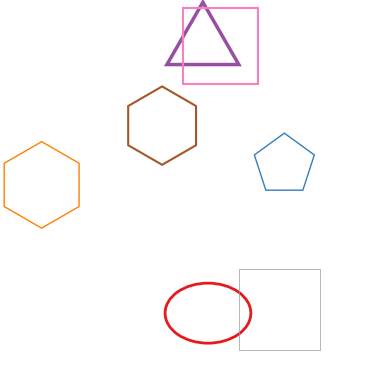[{"shape": "oval", "thickness": 2, "radius": 0.56, "center": [0.54, 0.187]}, {"shape": "pentagon", "thickness": 1, "radius": 0.41, "center": [0.739, 0.572]}, {"shape": "triangle", "thickness": 2.5, "radius": 0.54, "center": [0.527, 0.886]}, {"shape": "hexagon", "thickness": 1, "radius": 0.56, "center": [0.108, 0.52]}, {"shape": "hexagon", "thickness": 1.5, "radius": 0.51, "center": [0.421, 0.674]}, {"shape": "square", "thickness": 1.5, "radius": 0.49, "center": [0.573, 0.881]}, {"shape": "square", "thickness": 0.5, "radius": 0.52, "center": [0.726, 0.197]}]